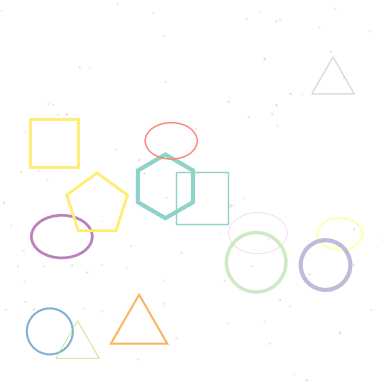[{"shape": "square", "thickness": 1, "radius": 0.34, "center": [0.524, 0.486]}, {"shape": "hexagon", "thickness": 3, "radius": 0.41, "center": [0.43, 0.516]}, {"shape": "oval", "thickness": 1.5, "radius": 0.29, "center": [0.883, 0.392]}, {"shape": "circle", "thickness": 3, "radius": 0.32, "center": [0.846, 0.312]}, {"shape": "oval", "thickness": 1, "radius": 0.34, "center": [0.445, 0.634]}, {"shape": "circle", "thickness": 1.5, "radius": 0.3, "center": [0.129, 0.139]}, {"shape": "triangle", "thickness": 1.5, "radius": 0.42, "center": [0.361, 0.15]}, {"shape": "triangle", "thickness": 0.5, "radius": 0.32, "center": [0.201, 0.102]}, {"shape": "oval", "thickness": 0.5, "radius": 0.38, "center": [0.67, 0.394]}, {"shape": "triangle", "thickness": 1, "radius": 0.32, "center": [0.865, 0.788]}, {"shape": "oval", "thickness": 2, "radius": 0.4, "center": [0.161, 0.385]}, {"shape": "circle", "thickness": 2.5, "radius": 0.39, "center": [0.665, 0.319]}, {"shape": "square", "thickness": 2, "radius": 0.31, "center": [0.14, 0.628]}, {"shape": "pentagon", "thickness": 2, "radius": 0.41, "center": [0.252, 0.468]}]